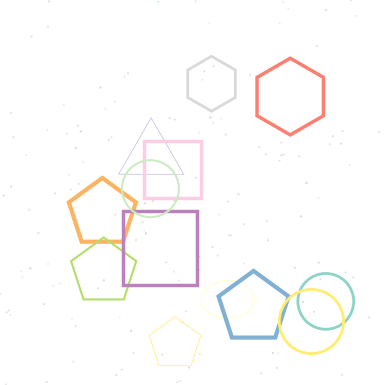[{"shape": "circle", "thickness": 2, "radius": 0.36, "center": [0.846, 0.217]}, {"shape": "oval", "thickness": 0.5, "radius": 0.35, "center": [0.592, 0.222]}, {"shape": "triangle", "thickness": 0.5, "radius": 0.49, "center": [0.393, 0.596]}, {"shape": "hexagon", "thickness": 2.5, "radius": 0.5, "center": [0.754, 0.749]}, {"shape": "pentagon", "thickness": 3, "radius": 0.48, "center": [0.659, 0.201]}, {"shape": "pentagon", "thickness": 3, "radius": 0.46, "center": [0.266, 0.446]}, {"shape": "pentagon", "thickness": 1.5, "radius": 0.44, "center": [0.269, 0.294]}, {"shape": "square", "thickness": 2.5, "radius": 0.37, "center": [0.449, 0.561]}, {"shape": "hexagon", "thickness": 2, "radius": 0.36, "center": [0.549, 0.783]}, {"shape": "square", "thickness": 2.5, "radius": 0.48, "center": [0.415, 0.357]}, {"shape": "circle", "thickness": 1.5, "radius": 0.37, "center": [0.391, 0.51]}, {"shape": "circle", "thickness": 2, "radius": 0.42, "center": [0.809, 0.165]}, {"shape": "pentagon", "thickness": 0.5, "radius": 0.35, "center": [0.455, 0.107]}]